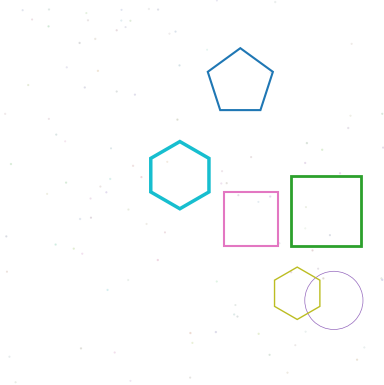[{"shape": "pentagon", "thickness": 1.5, "radius": 0.44, "center": [0.624, 0.786]}, {"shape": "square", "thickness": 2, "radius": 0.45, "center": [0.847, 0.452]}, {"shape": "circle", "thickness": 0.5, "radius": 0.38, "center": [0.867, 0.22]}, {"shape": "square", "thickness": 1.5, "radius": 0.35, "center": [0.651, 0.432]}, {"shape": "hexagon", "thickness": 1, "radius": 0.34, "center": [0.772, 0.238]}, {"shape": "hexagon", "thickness": 2.5, "radius": 0.44, "center": [0.467, 0.545]}]